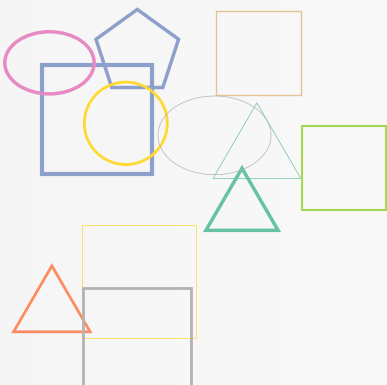[{"shape": "triangle", "thickness": 0.5, "radius": 0.65, "center": [0.663, 0.602]}, {"shape": "triangle", "thickness": 2.5, "radius": 0.54, "center": [0.625, 0.455]}, {"shape": "triangle", "thickness": 2, "radius": 0.57, "center": [0.134, 0.195]}, {"shape": "pentagon", "thickness": 2.5, "radius": 0.56, "center": [0.354, 0.863]}, {"shape": "square", "thickness": 3, "radius": 0.71, "center": [0.25, 0.691]}, {"shape": "oval", "thickness": 2.5, "radius": 0.58, "center": [0.128, 0.837]}, {"shape": "square", "thickness": 1.5, "radius": 0.55, "center": [0.887, 0.565]}, {"shape": "circle", "thickness": 2, "radius": 0.54, "center": [0.325, 0.68]}, {"shape": "square", "thickness": 0.5, "radius": 0.73, "center": [0.358, 0.268]}, {"shape": "square", "thickness": 1, "radius": 0.55, "center": [0.667, 0.862]}, {"shape": "square", "thickness": 2, "radius": 0.7, "center": [0.354, 0.113]}, {"shape": "oval", "thickness": 0.5, "radius": 0.73, "center": [0.554, 0.648]}]